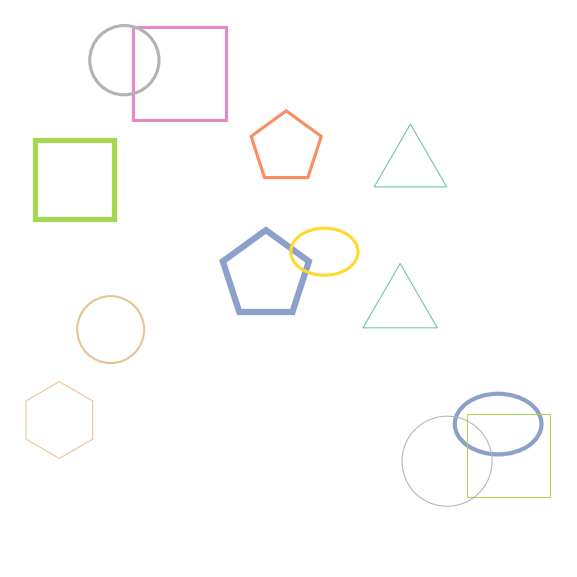[{"shape": "triangle", "thickness": 0.5, "radius": 0.36, "center": [0.711, 0.712]}, {"shape": "triangle", "thickness": 0.5, "radius": 0.37, "center": [0.693, 0.469]}, {"shape": "pentagon", "thickness": 1.5, "radius": 0.32, "center": [0.496, 0.743]}, {"shape": "oval", "thickness": 2, "radius": 0.38, "center": [0.863, 0.265]}, {"shape": "pentagon", "thickness": 3, "radius": 0.39, "center": [0.46, 0.522]}, {"shape": "square", "thickness": 1.5, "radius": 0.4, "center": [0.311, 0.872]}, {"shape": "square", "thickness": 0.5, "radius": 0.36, "center": [0.881, 0.21]}, {"shape": "square", "thickness": 2.5, "radius": 0.34, "center": [0.129, 0.689]}, {"shape": "oval", "thickness": 1.5, "radius": 0.29, "center": [0.562, 0.563]}, {"shape": "circle", "thickness": 1, "radius": 0.29, "center": [0.192, 0.428]}, {"shape": "hexagon", "thickness": 0.5, "radius": 0.33, "center": [0.103, 0.272]}, {"shape": "circle", "thickness": 0.5, "radius": 0.39, "center": [0.774, 0.2]}, {"shape": "circle", "thickness": 1.5, "radius": 0.3, "center": [0.215, 0.895]}]